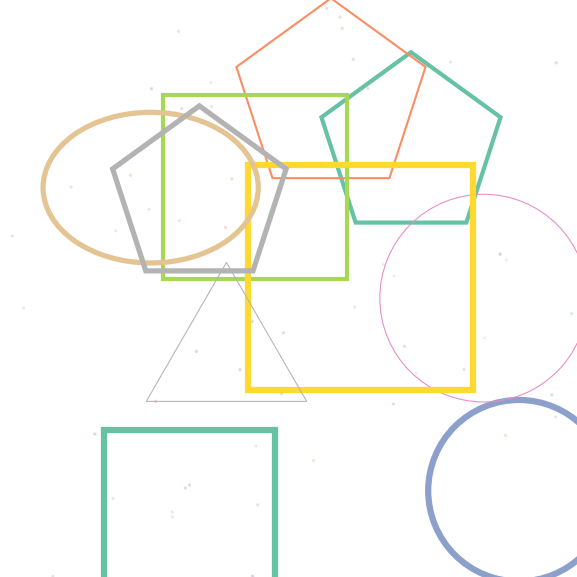[{"shape": "square", "thickness": 3, "radius": 0.74, "center": [0.328, 0.107]}, {"shape": "pentagon", "thickness": 2, "radius": 0.82, "center": [0.712, 0.746]}, {"shape": "pentagon", "thickness": 1, "radius": 0.86, "center": [0.573, 0.83]}, {"shape": "circle", "thickness": 3, "radius": 0.79, "center": [0.899, 0.149]}, {"shape": "circle", "thickness": 0.5, "radius": 0.9, "center": [0.838, 0.483]}, {"shape": "square", "thickness": 2, "radius": 0.8, "center": [0.441, 0.675]}, {"shape": "square", "thickness": 3, "radius": 0.98, "center": [0.624, 0.518]}, {"shape": "oval", "thickness": 2.5, "radius": 0.93, "center": [0.261, 0.674]}, {"shape": "pentagon", "thickness": 2.5, "radius": 0.79, "center": [0.345, 0.658]}, {"shape": "triangle", "thickness": 0.5, "radius": 0.8, "center": [0.392, 0.384]}]